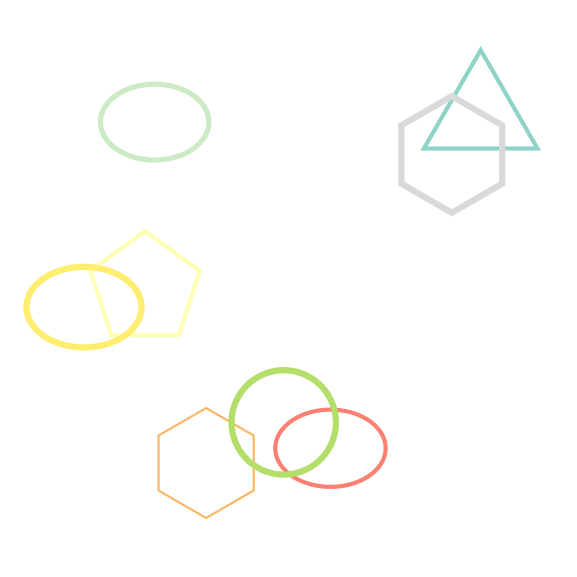[{"shape": "triangle", "thickness": 2, "radius": 0.57, "center": [0.832, 0.799]}, {"shape": "pentagon", "thickness": 2, "radius": 0.5, "center": [0.251, 0.499]}, {"shape": "oval", "thickness": 2, "radius": 0.48, "center": [0.572, 0.223]}, {"shape": "hexagon", "thickness": 1, "radius": 0.48, "center": [0.357, 0.197]}, {"shape": "circle", "thickness": 3, "radius": 0.45, "center": [0.491, 0.268]}, {"shape": "hexagon", "thickness": 3, "radius": 0.5, "center": [0.782, 0.732]}, {"shape": "oval", "thickness": 2.5, "radius": 0.47, "center": [0.268, 0.788]}, {"shape": "oval", "thickness": 3, "radius": 0.5, "center": [0.146, 0.467]}]